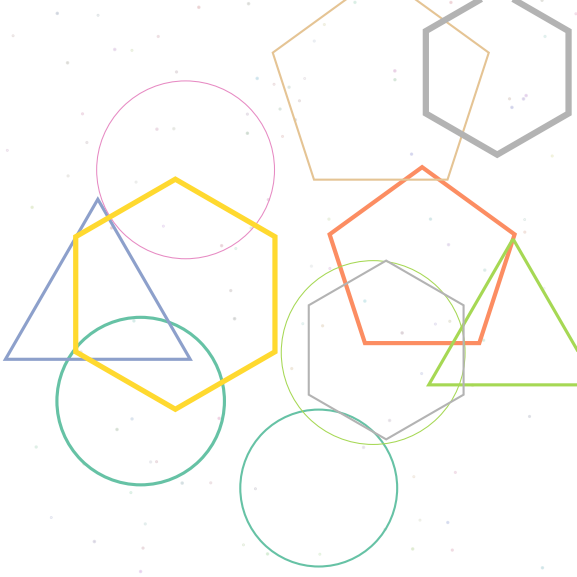[{"shape": "circle", "thickness": 1, "radius": 0.68, "center": [0.552, 0.154]}, {"shape": "circle", "thickness": 1.5, "radius": 0.73, "center": [0.244, 0.305]}, {"shape": "pentagon", "thickness": 2, "radius": 0.84, "center": [0.731, 0.541]}, {"shape": "triangle", "thickness": 1.5, "radius": 0.92, "center": [0.169, 0.469]}, {"shape": "circle", "thickness": 0.5, "radius": 0.77, "center": [0.321, 0.705]}, {"shape": "circle", "thickness": 0.5, "radius": 0.8, "center": [0.646, 0.389]}, {"shape": "triangle", "thickness": 1.5, "radius": 0.84, "center": [0.888, 0.417]}, {"shape": "hexagon", "thickness": 2.5, "radius": 1.0, "center": [0.304, 0.49]}, {"shape": "pentagon", "thickness": 1, "radius": 0.98, "center": [0.659, 0.847]}, {"shape": "hexagon", "thickness": 1, "radius": 0.77, "center": [0.669, 0.393]}, {"shape": "hexagon", "thickness": 3, "radius": 0.71, "center": [0.861, 0.874]}]